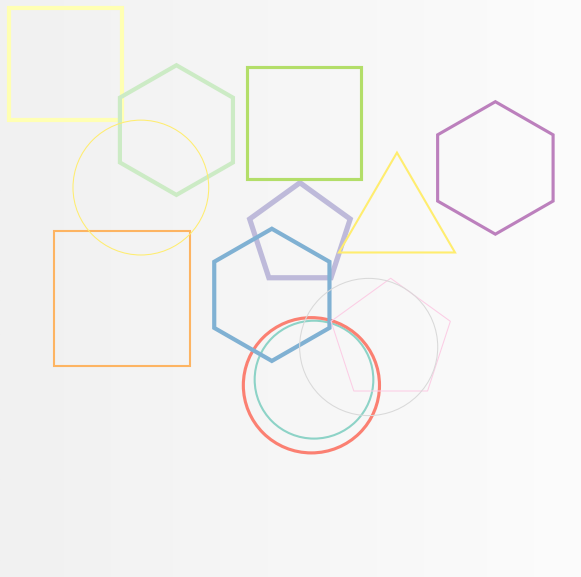[{"shape": "circle", "thickness": 1, "radius": 0.51, "center": [0.54, 0.342]}, {"shape": "square", "thickness": 2, "radius": 0.49, "center": [0.112, 0.888]}, {"shape": "pentagon", "thickness": 2.5, "radius": 0.45, "center": [0.516, 0.592]}, {"shape": "circle", "thickness": 1.5, "radius": 0.59, "center": [0.536, 0.332]}, {"shape": "hexagon", "thickness": 2, "radius": 0.57, "center": [0.468, 0.489]}, {"shape": "square", "thickness": 1, "radius": 0.59, "center": [0.209, 0.482]}, {"shape": "square", "thickness": 1.5, "radius": 0.49, "center": [0.523, 0.786]}, {"shape": "pentagon", "thickness": 0.5, "radius": 0.54, "center": [0.672, 0.409]}, {"shape": "circle", "thickness": 0.5, "radius": 0.59, "center": [0.634, 0.398]}, {"shape": "hexagon", "thickness": 1.5, "radius": 0.57, "center": [0.852, 0.708]}, {"shape": "hexagon", "thickness": 2, "radius": 0.56, "center": [0.304, 0.774]}, {"shape": "triangle", "thickness": 1, "radius": 0.58, "center": [0.683, 0.62]}, {"shape": "circle", "thickness": 0.5, "radius": 0.58, "center": [0.242, 0.674]}]